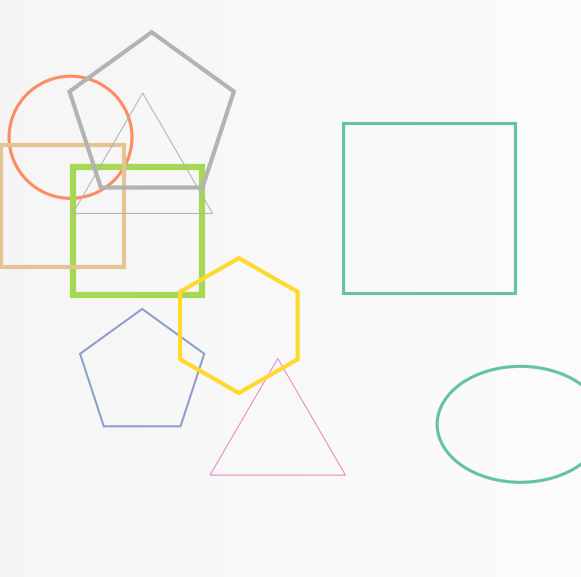[{"shape": "oval", "thickness": 1.5, "radius": 0.72, "center": [0.895, 0.264]}, {"shape": "square", "thickness": 1.5, "radius": 0.74, "center": [0.738, 0.639]}, {"shape": "circle", "thickness": 1.5, "radius": 0.53, "center": [0.121, 0.761]}, {"shape": "pentagon", "thickness": 1, "radius": 0.56, "center": [0.245, 0.352]}, {"shape": "triangle", "thickness": 0.5, "radius": 0.67, "center": [0.478, 0.244]}, {"shape": "square", "thickness": 3, "radius": 0.55, "center": [0.237, 0.599]}, {"shape": "hexagon", "thickness": 2, "radius": 0.58, "center": [0.411, 0.435]}, {"shape": "square", "thickness": 2, "radius": 0.53, "center": [0.107, 0.642]}, {"shape": "pentagon", "thickness": 2, "radius": 0.74, "center": [0.261, 0.795]}, {"shape": "triangle", "thickness": 0.5, "radius": 0.69, "center": [0.245, 0.699]}]